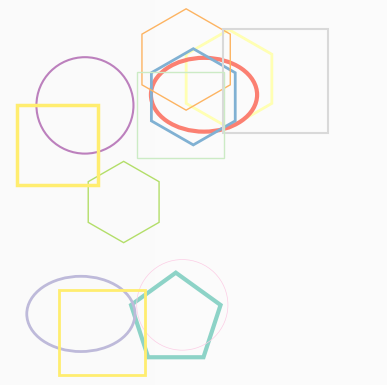[{"shape": "pentagon", "thickness": 3, "radius": 0.61, "center": [0.454, 0.17]}, {"shape": "hexagon", "thickness": 2, "radius": 0.64, "center": [0.591, 0.795]}, {"shape": "oval", "thickness": 2, "radius": 0.7, "center": [0.209, 0.185]}, {"shape": "oval", "thickness": 3, "radius": 0.68, "center": [0.527, 0.754]}, {"shape": "hexagon", "thickness": 2, "radius": 0.62, "center": [0.499, 0.749]}, {"shape": "hexagon", "thickness": 1, "radius": 0.66, "center": [0.48, 0.845]}, {"shape": "hexagon", "thickness": 1, "radius": 0.53, "center": [0.319, 0.475]}, {"shape": "circle", "thickness": 0.5, "radius": 0.59, "center": [0.47, 0.208]}, {"shape": "square", "thickness": 1.5, "radius": 0.67, "center": [0.711, 0.79]}, {"shape": "circle", "thickness": 1.5, "radius": 0.63, "center": [0.219, 0.726]}, {"shape": "square", "thickness": 1, "radius": 0.56, "center": [0.466, 0.7]}, {"shape": "square", "thickness": 2, "radius": 0.56, "center": [0.264, 0.137]}, {"shape": "square", "thickness": 2.5, "radius": 0.52, "center": [0.149, 0.623]}]